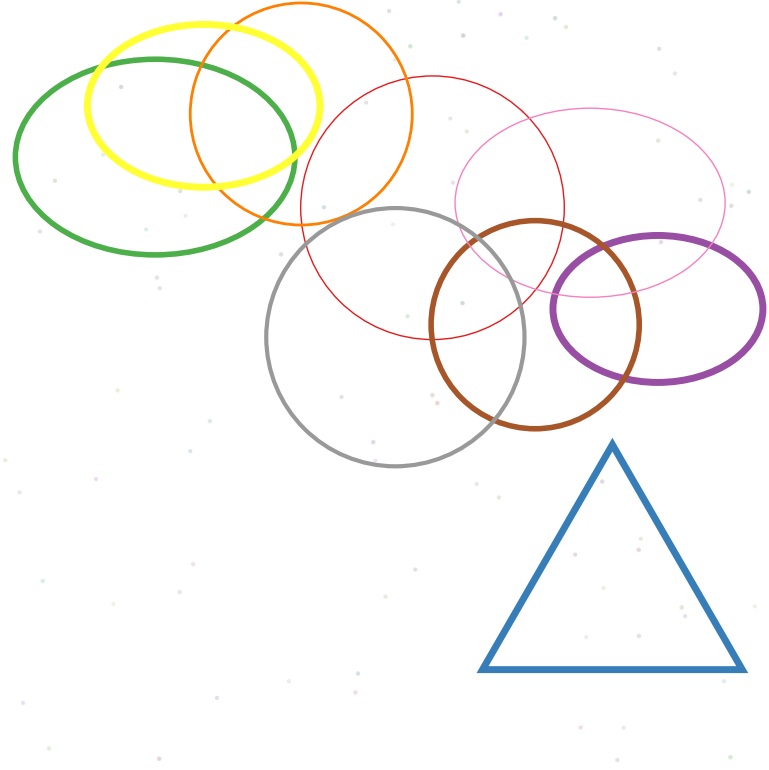[{"shape": "circle", "thickness": 0.5, "radius": 0.86, "center": [0.562, 0.73]}, {"shape": "triangle", "thickness": 2.5, "radius": 0.97, "center": [0.795, 0.228]}, {"shape": "oval", "thickness": 2, "radius": 0.91, "center": [0.201, 0.796]}, {"shape": "oval", "thickness": 2.5, "radius": 0.68, "center": [0.854, 0.599]}, {"shape": "circle", "thickness": 1, "radius": 0.72, "center": [0.391, 0.852]}, {"shape": "oval", "thickness": 2.5, "radius": 0.76, "center": [0.265, 0.863]}, {"shape": "circle", "thickness": 2, "radius": 0.68, "center": [0.695, 0.578]}, {"shape": "oval", "thickness": 0.5, "radius": 0.88, "center": [0.766, 0.737]}, {"shape": "circle", "thickness": 1.5, "radius": 0.84, "center": [0.513, 0.562]}]